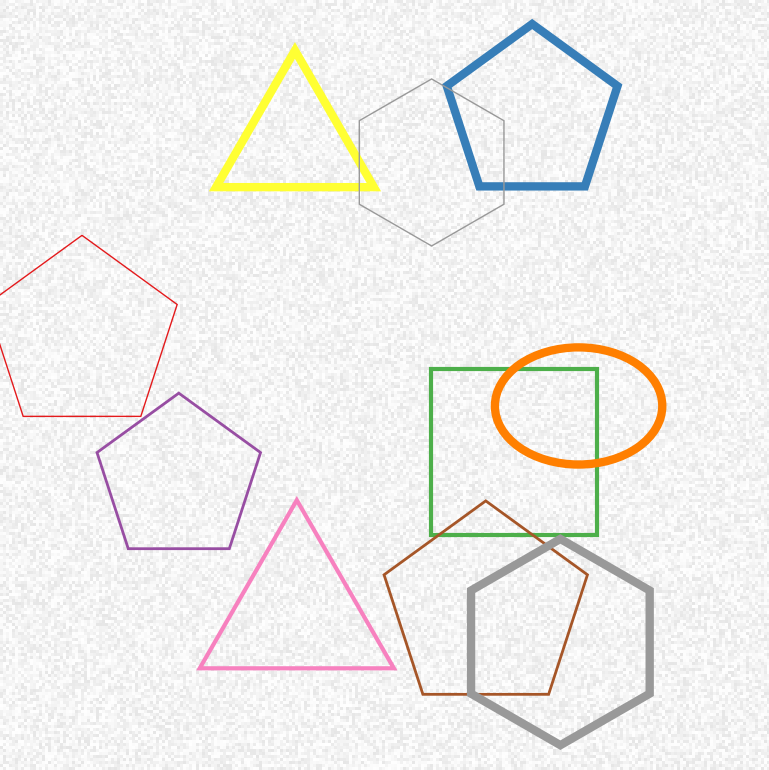[{"shape": "pentagon", "thickness": 0.5, "radius": 0.65, "center": [0.106, 0.564]}, {"shape": "pentagon", "thickness": 3, "radius": 0.58, "center": [0.691, 0.852]}, {"shape": "square", "thickness": 1.5, "radius": 0.54, "center": [0.668, 0.413]}, {"shape": "pentagon", "thickness": 1, "radius": 0.56, "center": [0.232, 0.378]}, {"shape": "oval", "thickness": 3, "radius": 0.54, "center": [0.751, 0.473]}, {"shape": "triangle", "thickness": 3, "radius": 0.59, "center": [0.383, 0.816]}, {"shape": "pentagon", "thickness": 1, "radius": 0.69, "center": [0.631, 0.211]}, {"shape": "triangle", "thickness": 1.5, "radius": 0.73, "center": [0.385, 0.205]}, {"shape": "hexagon", "thickness": 3, "radius": 0.67, "center": [0.728, 0.166]}, {"shape": "hexagon", "thickness": 0.5, "radius": 0.54, "center": [0.561, 0.789]}]